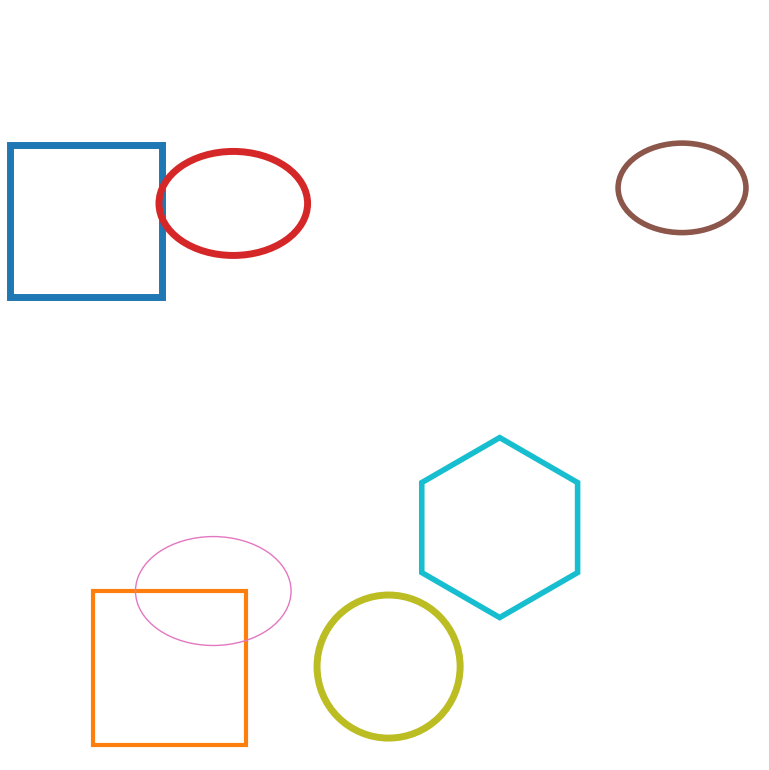[{"shape": "square", "thickness": 2.5, "radius": 0.49, "center": [0.112, 0.713]}, {"shape": "square", "thickness": 1.5, "radius": 0.5, "center": [0.22, 0.133]}, {"shape": "oval", "thickness": 2.5, "radius": 0.48, "center": [0.303, 0.736]}, {"shape": "oval", "thickness": 2, "radius": 0.42, "center": [0.886, 0.756]}, {"shape": "oval", "thickness": 0.5, "radius": 0.51, "center": [0.277, 0.232]}, {"shape": "circle", "thickness": 2.5, "radius": 0.46, "center": [0.505, 0.134]}, {"shape": "hexagon", "thickness": 2, "radius": 0.58, "center": [0.649, 0.315]}]